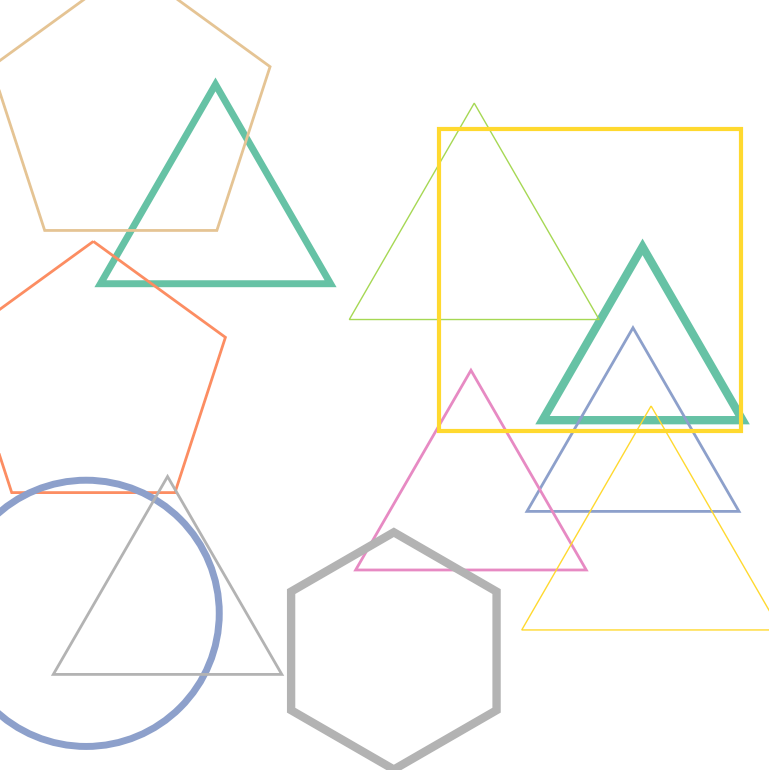[{"shape": "triangle", "thickness": 2.5, "radius": 0.86, "center": [0.28, 0.718]}, {"shape": "triangle", "thickness": 3, "radius": 0.75, "center": [0.834, 0.529]}, {"shape": "pentagon", "thickness": 1, "radius": 0.9, "center": [0.121, 0.506]}, {"shape": "triangle", "thickness": 1, "radius": 0.79, "center": [0.822, 0.415]}, {"shape": "circle", "thickness": 2.5, "radius": 0.86, "center": [0.112, 0.203]}, {"shape": "triangle", "thickness": 1, "radius": 0.86, "center": [0.612, 0.346]}, {"shape": "triangle", "thickness": 0.5, "radius": 0.94, "center": [0.616, 0.679]}, {"shape": "triangle", "thickness": 0.5, "radius": 0.97, "center": [0.846, 0.279]}, {"shape": "square", "thickness": 1.5, "radius": 0.98, "center": [0.766, 0.636]}, {"shape": "pentagon", "thickness": 1, "radius": 0.95, "center": [0.17, 0.855]}, {"shape": "triangle", "thickness": 1, "radius": 0.86, "center": [0.218, 0.21]}, {"shape": "hexagon", "thickness": 3, "radius": 0.77, "center": [0.511, 0.155]}]